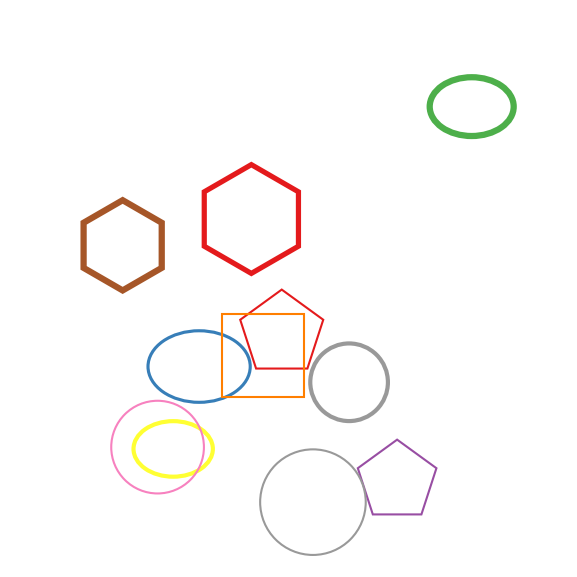[{"shape": "pentagon", "thickness": 1, "radius": 0.38, "center": [0.488, 0.422]}, {"shape": "hexagon", "thickness": 2.5, "radius": 0.47, "center": [0.435, 0.62]}, {"shape": "oval", "thickness": 1.5, "radius": 0.44, "center": [0.345, 0.364]}, {"shape": "oval", "thickness": 3, "radius": 0.36, "center": [0.817, 0.815]}, {"shape": "pentagon", "thickness": 1, "radius": 0.36, "center": [0.688, 0.166]}, {"shape": "square", "thickness": 1, "radius": 0.36, "center": [0.455, 0.384]}, {"shape": "oval", "thickness": 2, "radius": 0.34, "center": [0.3, 0.222]}, {"shape": "hexagon", "thickness": 3, "radius": 0.39, "center": [0.212, 0.574]}, {"shape": "circle", "thickness": 1, "radius": 0.4, "center": [0.273, 0.225]}, {"shape": "circle", "thickness": 2, "radius": 0.34, "center": [0.605, 0.337]}, {"shape": "circle", "thickness": 1, "radius": 0.46, "center": [0.542, 0.13]}]